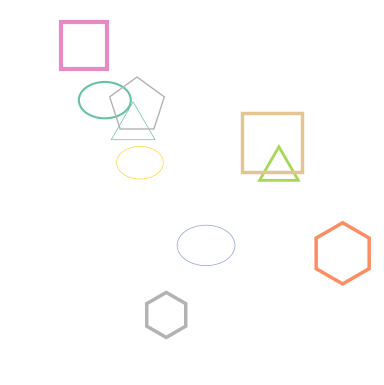[{"shape": "triangle", "thickness": 0.5, "radius": 0.33, "center": [0.346, 0.67]}, {"shape": "oval", "thickness": 1.5, "radius": 0.34, "center": [0.272, 0.74]}, {"shape": "hexagon", "thickness": 2.5, "radius": 0.4, "center": [0.89, 0.342]}, {"shape": "oval", "thickness": 0.5, "radius": 0.38, "center": [0.535, 0.363]}, {"shape": "square", "thickness": 3, "radius": 0.3, "center": [0.218, 0.882]}, {"shape": "triangle", "thickness": 2, "radius": 0.29, "center": [0.724, 0.561]}, {"shape": "oval", "thickness": 0.5, "radius": 0.3, "center": [0.364, 0.577]}, {"shape": "square", "thickness": 2.5, "radius": 0.39, "center": [0.706, 0.63]}, {"shape": "hexagon", "thickness": 2.5, "radius": 0.29, "center": [0.432, 0.182]}, {"shape": "pentagon", "thickness": 1, "radius": 0.37, "center": [0.356, 0.725]}]